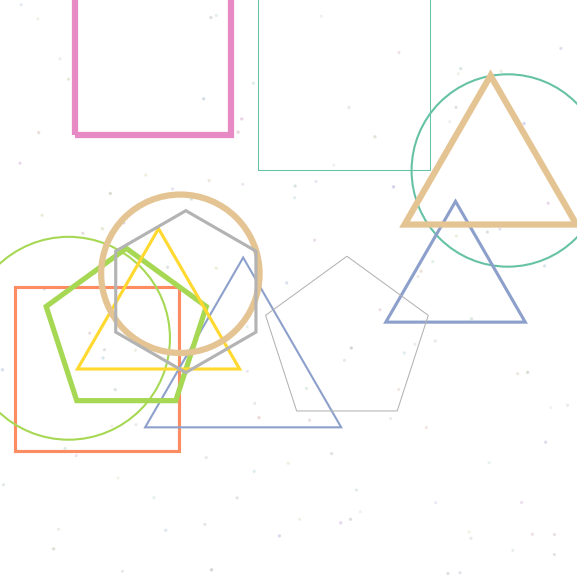[{"shape": "square", "thickness": 0.5, "radius": 0.75, "center": [0.595, 0.855]}, {"shape": "circle", "thickness": 1, "radius": 0.83, "center": [0.879, 0.704]}, {"shape": "square", "thickness": 1.5, "radius": 0.71, "center": [0.168, 0.36]}, {"shape": "triangle", "thickness": 1, "radius": 0.98, "center": [0.421, 0.357]}, {"shape": "triangle", "thickness": 1.5, "radius": 0.7, "center": [0.789, 0.511]}, {"shape": "square", "thickness": 3, "radius": 0.67, "center": [0.265, 0.9]}, {"shape": "pentagon", "thickness": 2.5, "radius": 0.73, "center": [0.219, 0.423]}, {"shape": "circle", "thickness": 1, "radius": 0.88, "center": [0.119, 0.413]}, {"shape": "triangle", "thickness": 1.5, "radius": 0.81, "center": [0.275, 0.441]}, {"shape": "circle", "thickness": 3, "radius": 0.69, "center": [0.312, 0.525]}, {"shape": "triangle", "thickness": 3, "radius": 0.86, "center": [0.849, 0.696]}, {"shape": "pentagon", "thickness": 0.5, "radius": 0.74, "center": [0.601, 0.407]}, {"shape": "hexagon", "thickness": 1.5, "radius": 0.7, "center": [0.322, 0.494]}]